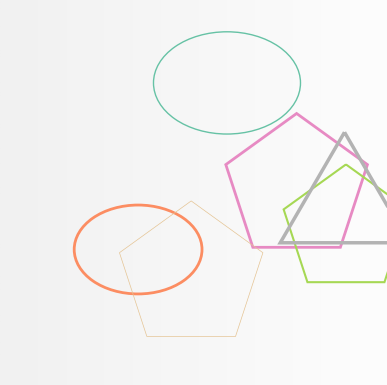[{"shape": "oval", "thickness": 1, "radius": 0.95, "center": [0.586, 0.785]}, {"shape": "oval", "thickness": 2, "radius": 0.82, "center": [0.356, 0.352]}, {"shape": "pentagon", "thickness": 2, "radius": 0.96, "center": [0.765, 0.513]}, {"shape": "pentagon", "thickness": 1.5, "radius": 0.85, "center": [0.893, 0.404]}, {"shape": "pentagon", "thickness": 0.5, "radius": 0.97, "center": [0.493, 0.283]}, {"shape": "triangle", "thickness": 2.5, "radius": 0.96, "center": [0.889, 0.465]}]